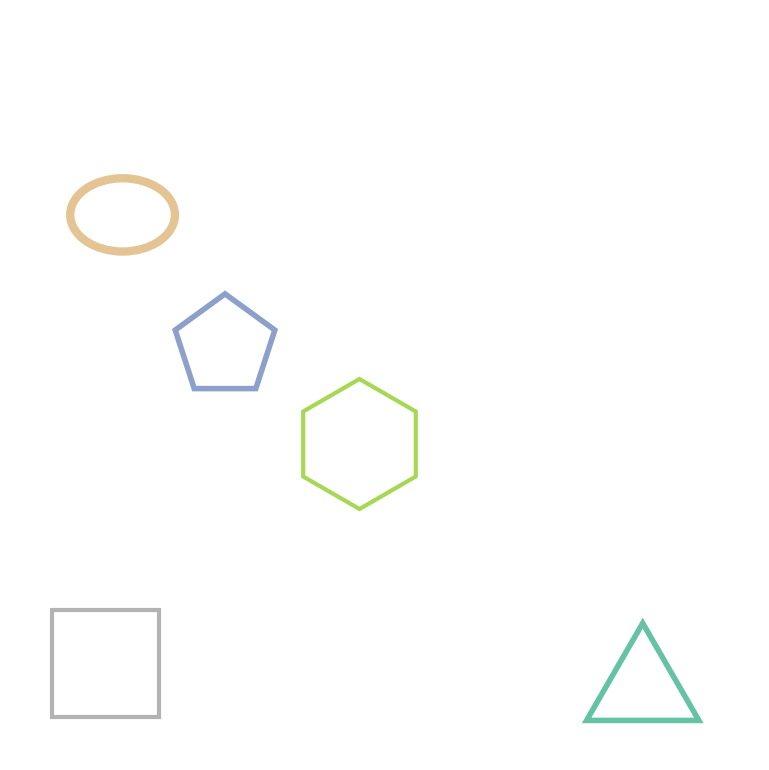[{"shape": "triangle", "thickness": 2, "radius": 0.42, "center": [0.835, 0.106]}, {"shape": "pentagon", "thickness": 2, "radius": 0.34, "center": [0.292, 0.55]}, {"shape": "hexagon", "thickness": 1.5, "radius": 0.42, "center": [0.467, 0.423]}, {"shape": "oval", "thickness": 3, "radius": 0.34, "center": [0.159, 0.721]}, {"shape": "square", "thickness": 1.5, "radius": 0.35, "center": [0.137, 0.138]}]